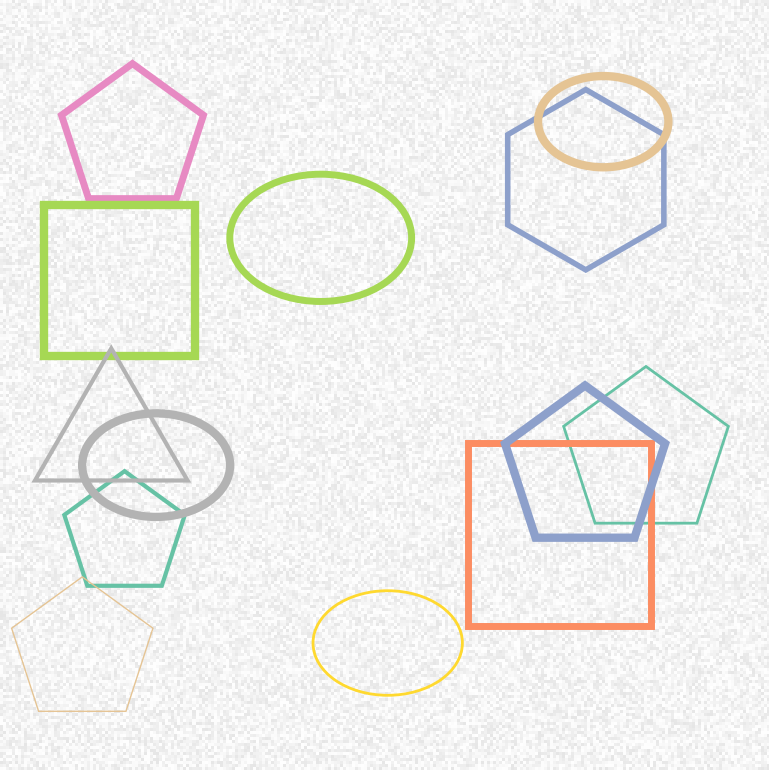[{"shape": "pentagon", "thickness": 1.5, "radius": 0.41, "center": [0.162, 0.306]}, {"shape": "pentagon", "thickness": 1, "radius": 0.56, "center": [0.839, 0.412]}, {"shape": "square", "thickness": 2.5, "radius": 0.6, "center": [0.727, 0.306]}, {"shape": "hexagon", "thickness": 2, "radius": 0.59, "center": [0.761, 0.767]}, {"shape": "pentagon", "thickness": 3, "radius": 0.55, "center": [0.76, 0.39]}, {"shape": "pentagon", "thickness": 2.5, "radius": 0.48, "center": [0.172, 0.82]}, {"shape": "square", "thickness": 3, "radius": 0.49, "center": [0.155, 0.636]}, {"shape": "oval", "thickness": 2.5, "radius": 0.59, "center": [0.417, 0.691]}, {"shape": "oval", "thickness": 1, "radius": 0.48, "center": [0.504, 0.165]}, {"shape": "oval", "thickness": 3, "radius": 0.42, "center": [0.783, 0.842]}, {"shape": "pentagon", "thickness": 0.5, "radius": 0.48, "center": [0.107, 0.154]}, {"shape": "oval", "thickness": 3, "radius": 0.48, "center": [0.203, 0.396]}, {"shape": "triangle", "thickness": 1.5, "radius": 0.57, "center": [0.145, 0.433]}]